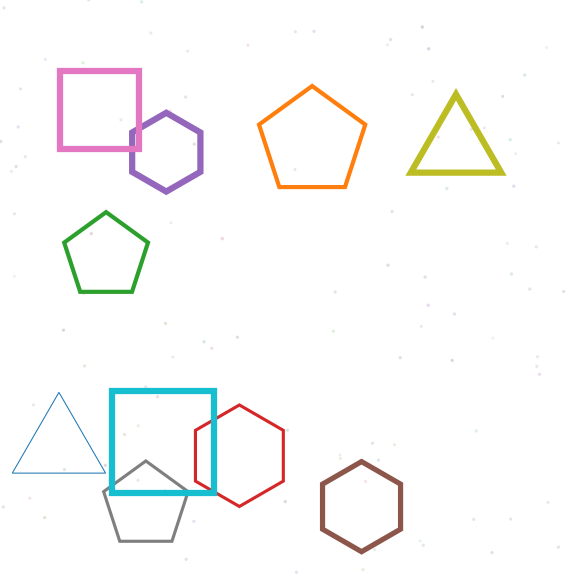[{"shape": "triangle", "thickness": 0.5, "radius": 0.47, "center": [0.102, 0.227]}, {"shape": "pentagon", "thickness": 2, "radius": 0.48, "center": [0.541, 0.753]}, {"shape": "pentagon", "thickness": 2, "radius": 0.38, "center": [0.184, 0.556]}, {"shape": "hexagon", "thickness": 1.5, "radius": 0.44, "center": [0.415, 0.21]}, {"shape": "hexagon", "thickness": 3, "radius": 0.34, "center": [0.288, 0.736]}, {"shape": "hexagon", "thickness": 2.5, "radius": 0.39, "center": [0.626, 0.122]}, {"shape": "square", "thickness": 3, "radius": 0.34, "center": [0.172, 0.808]}, {"shape": "pentagon", "thickness": 1.5, "radius": 0.38, "center": [0.253, 0.124]}, {"shape": "triangle", "thickness": 3, "radius": 0.45, "center": [0.79, 0.745]}, {"shape": "square", "thickness": 3, "radius": 0.44, "center": [0.282, 0.234]}]